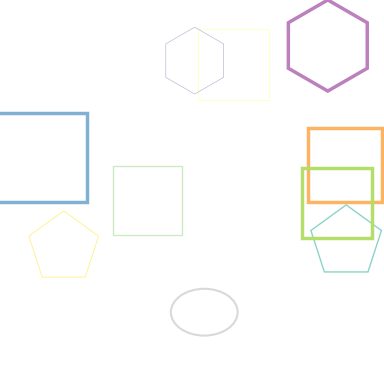[{"shape": "pentagon", "thickness": 1, "radius": 0.48, "center": [0.899, 0.372]}, {"shape": "square", "thickness": 0.5, "radius": 0.46, "center": [0.605, 0.832]}, {"shape": "hexagon", "thickness": 0.5, "radius": 0.43, "center": [0.506, 0.843]}, {"shape": "square", "thickness": 2.5, "radius": 0.58, "center": [0.111, 0.591]}, {"shape": "square", "thickness": 2.5, "radius": 0.48, "center": [0.896, 0.572]}, {"shape": "square", "thickness": 2.5, "radius": 0.46, "center": [0.876, 0.473]}, {"shape": "oval", "thickness": 1.5, "radius": 0.43, "center": [0.531, 0.189]}, {"shape": "hexagon", "thickness": 2.5, "radius": 0.59, "center": [0.851, 0.882]}, {"shape": "square", "thickness": 1, "radius": 0.45, "center": [0.382, 0.479]}, {"shape": "pentagon", "thickness": 0.5, "radius": 0.48, "center": [0.165, 0.357]}]